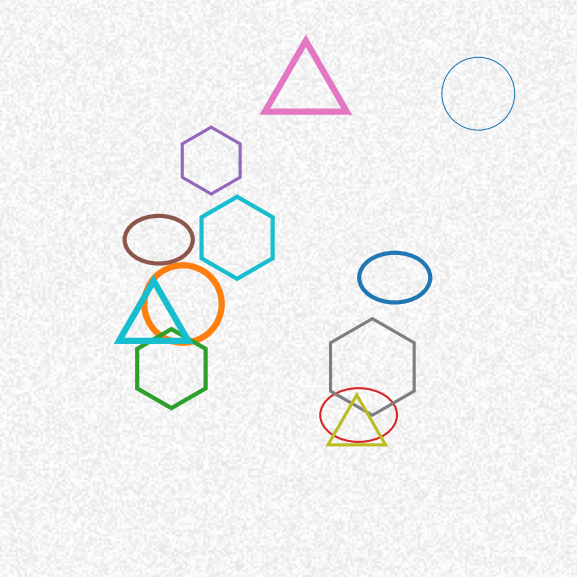[{"shape": "oval", "thickness": 2, "radius": 0.31, "center": [0.684, 0.518]}, {"shape": "circle", "thickness": 0.5, "radius": 0.32, "center": [0.828, 0.837]}, {"shape": "circle", "thickness": 3, "radius": 0.34, "center": [0.317, 0.473]}, {"shape": "hexagon", "thickness": 2, "radius": 0.34, "center": [0.297, 0.361]}, {"shape": "oval", "thickness": 1, "radius": 0.33, "center": [0.621, 0.28]}, {"shape": "hexagon", "thickness": 1.5, "radius": 0.29, "center": [0.366, 0.721]}, {"shape": "oval", "thickness": 2, "radius": 0.29, "center": [0.275, 0.584]}, {"shape": "triangle", "thickness": 3, "radius": 0.41, "center": [0.53, 0.847]}, {"shape": "hexagon", "thickness": 1.5, "radius": 0.42, "center": [0.645, 0.364]}, {"shape": "triangle", "thickness": 1.5, "radius": 0.29, "center": [0.618, 0.258]}, {"shape": "hexagon", "thickness": 2, "radius": 0.36, "center": [0.411, 0.587]}, {"shape": "triangle", "thickness": 3, "radius": 0.35, "center": [0.266, 0.444]}]